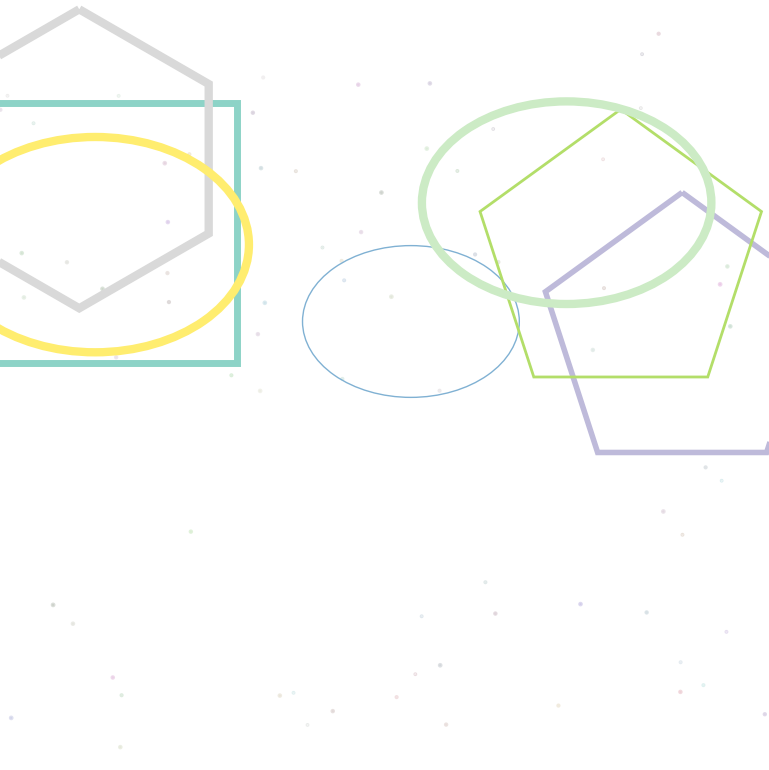[{"shape": "square", "thickness": 2.5, "radius": 0.84, "center": [0.139, 0.697]}, {"shape": "pentagon", "thickness": 2, "radius": 0.93, "center": [0.886, 0.563]}, {"shape": "oval", "thickness": 0.5, "radius": 0.7, "center": [0.534, 0.582]}, {"shape": "pentagon", "thickness": 1, "radius": 0.96, "center": [0.806, 0.666]}, {"shape": "hexagon", "thickness": 3, "radius": 0.97, "center": [0.103, 0.794]}, {"shape": "oval", "thickness": 3, "radius": 0.94, "center": [0.736, 0.737]}, {"shape": "oval", "thickness": 3, "radius": 1.0, "center": [0.124, 0.682]}]